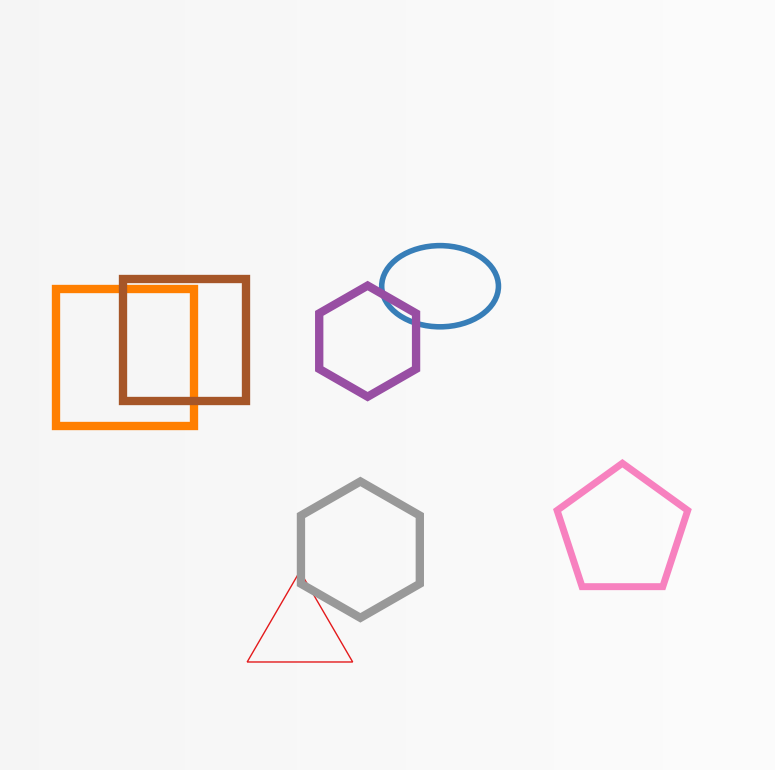[{"shape": "triangle", "thickness": 0.5, "radius": 0.39, "center": [0.387, 0.18]}, {"shape": "oval", "thickness": 2, "radius": 0.38, "center": [0.568, 0.628]}, {"shape": "hexagon", "thickness": 3, "radius": 0.36, "center": [0.474, 0.557]}, {"shape": "square", "thickness": 3, "radius": 0.45, "center": [0.161, 0.536]}, {"shape": "square", "thickness": 3, "radius": 0.4, "center": [0.238, 0.558]}, {"shape": "pentagon", "thickness": 2.5, "radius": 0.44, "center": [0.803, 0.31]}, {"shape": "hexagon", "thickness": 3, "radius": 0.44, "center": [0.465, 0.286]}]